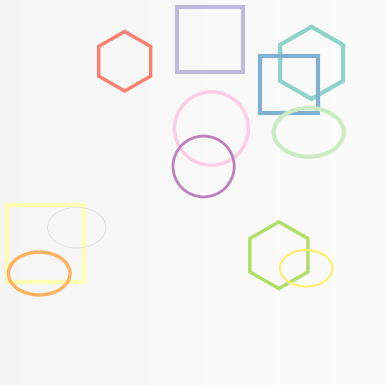[{"shape": "hexagon", "thickness": 3, "radius": 0.47, "center": [0.804, 0.837]}, {"shape": "square", "thickness": 3, "radius": 0.5, "center": [0.117, 0.367]}, {"shape": "square", "thickness": 3, "radius": 0.42, "center": [0.542, 0.897]}, {"shape": "hexagon", "thickness": 2.5, "radius": 0.39, "center": [0.322, 0.841]}, {"shape": "square", "thickness": 3, "radius": 0.37, "center": [0.747, 0.781]}, {"shape": "oval", "thickness": 2.5, "radius": 0.4, "center": [0.101, 0.29]}, {"shape": "hexagon", "thickness": 2.5, "radius": 0.43, "center": [0.72, 0.337]}, {"shape": "circle", "thickness": 2.5, "radius": 0.48, "center": [0.546, 0.666]}, {"shape": "oval", "thickness": 0.5, "radius": 0.38, "center": [0.198, 0.409]}, {"shape": "circle", "thickness": 2, "radius": 0.39, "center": [0.525, 0.568]}, {"shape": "oval", "thickness": 3, "radius": 0.45, "center": [0.797, 0.656]}, {"shape": "oval", "thickness": 1.5, "radius": 0.34, "center": [0.79, 0.303]}]